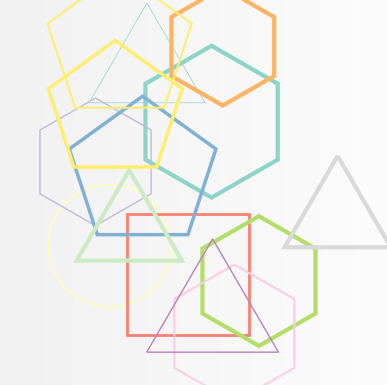[{"shape": "hexagon", "thickness": 3, "radius": 0.99, "center": [0.546, 0.684]}, {"shape": "triangle", "thickness": 0.5, "radius": 0.86, "center": [0.379, 0.819]}, {"shape": "circle", "thickness": 1, "radius": 0.79, "center": [0.283, 0.362]}, {"shape": "hexagon", "thickness": 1, "radius": 0.83, "center": [0.247, 0.58]}, {"shape": "square", "thickness": 2, "radius": 0.79, "center": [0.486, 0.287]}, {"shape": "pentagon", "thickness": 2.5, "radius": 0.99, "center": [0.368, 0.551]}, {"shape": "hexagon", "thickness": 3, "radius": 0.77, "center": [0.575, 0.879]}, {"shape": "hexagon", "thickness": 3, "radius": 0.84, "center": [0.668, 0.27]}, {"shape": "hexagon", "thickness": 1.5, "radius": 0.89, "center": [0.605, 0.134]}, {"shape": "triangle", "thickness": 3, "radius": 0.79, "center": [0.871, 0.437]}, {"shape": "triangle", "thickness": 1, "radius": 0.98, "center": [0.549, 0.183]}, {"shape": "triangle", "thickness": 3, "radius": 0.78, "center": [0.334, 0.401]}, {"shape": "pentagon", "thickness": 1.5, "radius": 0.98, "center": [0.309, 0.879]}, {"shape": "pentagon", "thickness": 2.5, "radius": 0.91, "center": [0.297, 0.713]}]